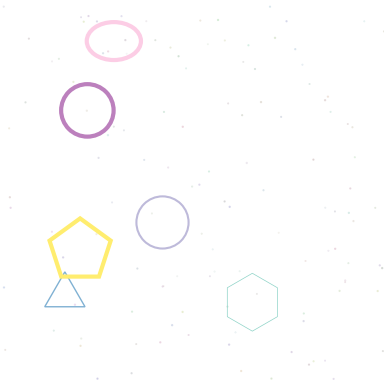[{"shape": "hexagon", "thickness": 0.5, "radius": 0.38, "center": [0.655, 0.215]}, {"shape": "circle", "thickness": 1.5, "radius": 0.34, "center": [0.422, 0.422]}, {"shape": "triangle", "thickness": 1, "radius": 0.3, "center": [0.168, 0.233]}, {"shape": "oval", "thickness": 3, "radius": 0.35, "center": [0.296, 0.893]}, {"shape": "circle", "thickness": 3, "radius": 0.34, "center": [0.227, 0.713]}, {"shape": "pentagon", "thickness": 3, "radius": 0.42, "center": [0.208, 0.349]}]